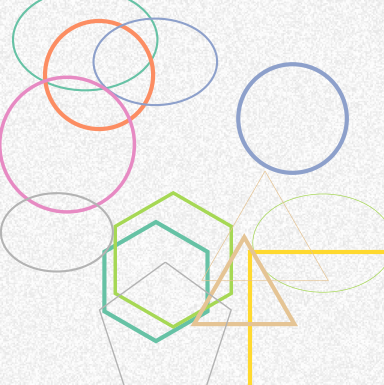[{"shape": "hexagon", "thickness": 3, "radius": 0.77, "center": [0.405, 0.269]}, {"shape": "oval", "thickness": 1.5, "radius": 0.94, "center": [0.221, 0.897]}, {"shape": "circle", "thickness": 3, "radius": 0.7, "center": [0.257, 0.805]}, {"shape": "circle", "thickness": 3, "radius": 0.71, "center": [0.76, 0.692]}, {"shape": "oval", "thickness": 1.5, "radius": 0.8, "center": [0.403, 0.839]}, {"shape": "circle", "thickness": 2.5, "radius": 0.87, "center": [0.174, 0.624]}, {"shape": "oval", "thickness": 0.5, "radius": 0.91, "center": [0.839, 0.369]}, {"shape": "hexagon", "thickness": 2.5, "radius": 0.87, "center": [0.45, 0.325]}, {"shape": "square", "thickness": 3, "radius": 0.89, "center": [0.828, 0.166]}, {"shape": "triangle", "thickness": 0.5, "radius": 0.95, "center": [0.688, 0.366]}, {"shape": "triangle", "thickness": 3, "radius": 0.75, "center": [0.634, 0.233]}, {"shape": "oval", "thickness": 1.5, "radius": 0.73, "center": [0.148, 0.396]}, {"shape": "pentagon", "thickness": 1, "radius": 0.9, "center": [0.429, 0.139]}]